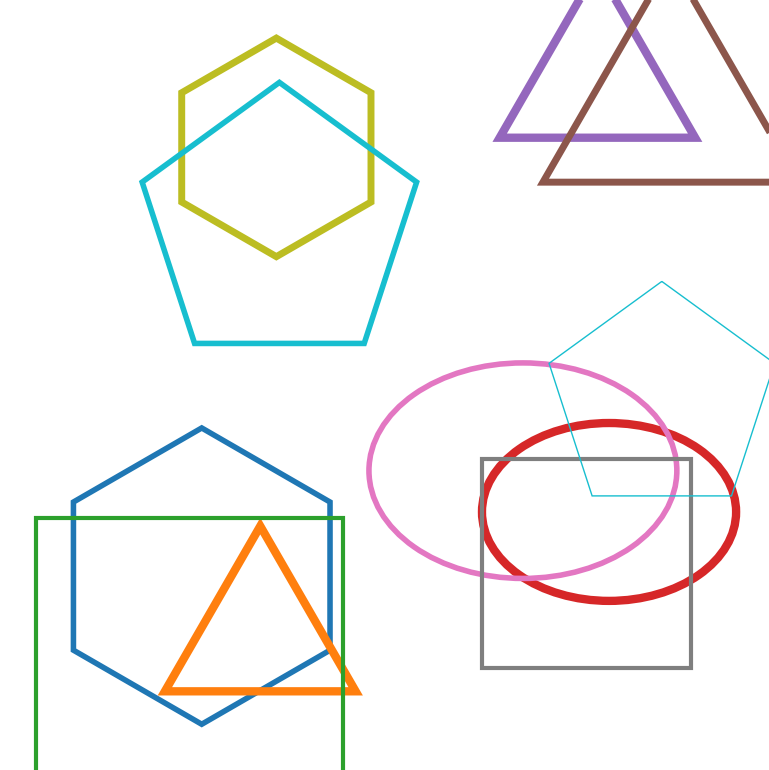[{"shape": "hexagon", "thickness": 2, "radius": 0.96, "center": [0.262, 0.252]}, {"shape": "triangle", "thickness": 3, "radius": 0.72, "center": [0.338, 0.174]}, {"shape": "square", "thickness": 1.5, "radius": 1.0, "center": [0.246, 0.128]}, {"shape": "oval", "thickness": 3, "radius": 0.83, "center": [0.791, 0.335]}, {"shape": "triangle", "thickness": 3, "radius": 0.73, "center": [0.776, 0.894]}, {"shape": "triangle", "thickness": 2.5, "radius": 0.96, "center": [0.871, 0.859]}, {"shape": "oval", "thickness": 2, "radius": 1.0, "center": [0.679, 0.389]}, {"shape": "square", "thickness": 1.5, "radius": 0.68, "center": [0.762, 0.268]}, {"shape": "hexagon", "thickness": 2.5, "radius": 0.71, "center": [0.359, 0.809]}, {"shape": "pentagon", "thickness": 2, "radius": 0.94, "center": [0.363, 0.706]}, {"shape": "pentagon", "thickness": 0.5, "radius": 0.77, "center": [0.86, 0.481]}]